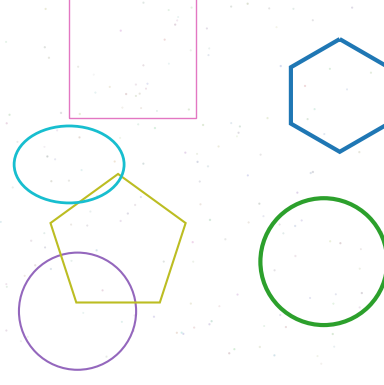[{"shape": "hexagon", "thickness": 3, "radius": 0.73, "center": [0.882, 0.752]}, {"shape": "circle", "thickness": 3, "radius": 0.82, "center": [0.841, 0.32]}, {"shape": "circle", "thickness": 1.5, "radius": 0.76, "center": [0.201, 0.192]}, {"shape": "square", "thickness": 1, "radius": 0.82, "center": [0.345, 0.859]}, {"shape": "pentagon", "thickness": 1.5, "radius": 0.92, "center": [0.307, 0.364]}, {"shape": "oval", "thickness": 2, "radius": 0.71, "center": [0.18, 0.573]}]